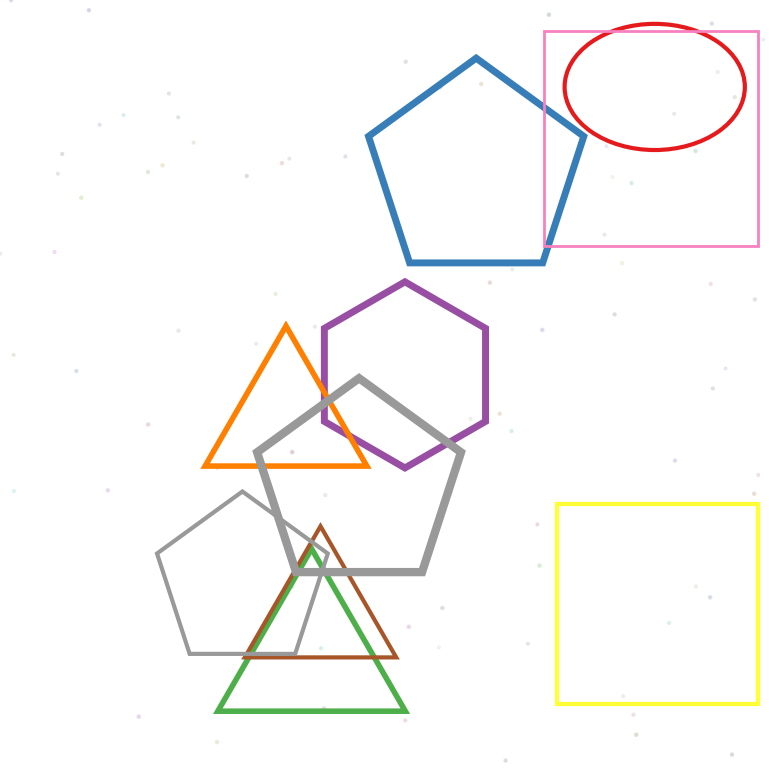[{"shape": "oval", "thickness": 1.5, "radius": 0.59, "center": [0.85, 0.887]}, {"shape": "pentagon", "thickness": 2.5, "radius": 0.73, "center": [0.618, 0.777]}, {"shape": "triangle", "thickness": 2, "radius": 0.7, "center": [0.405, 0.147]}, {"shape": "hexagon", "thickness": 2.5, "radius": 0.6, "center": [0.526, 0.513]}, {"shape": "triangle", "thickness": 2, "radius": 0.61, "center": [0.371, 0.455]}, {"shape": "square", "thickness": 1.5, "radius": 0.65, "center": [0.854, 0.216]}, {"shape": "triangle", "thickness": 1.5, "radius": 0.57, "center": [0.416, 0.203]}, {"shape": "square", "thickness": 1, "radius": 0.7, "center": [0.846, 0.82]}, {"shape": "pentagon", "thickness": 1.5, "radius": 0.58, "center": [0.315, 0.245]}, {"shape": "pentagon", "thickness": 3, "radius": 0.7, "center": [0.466, 0.37]}]